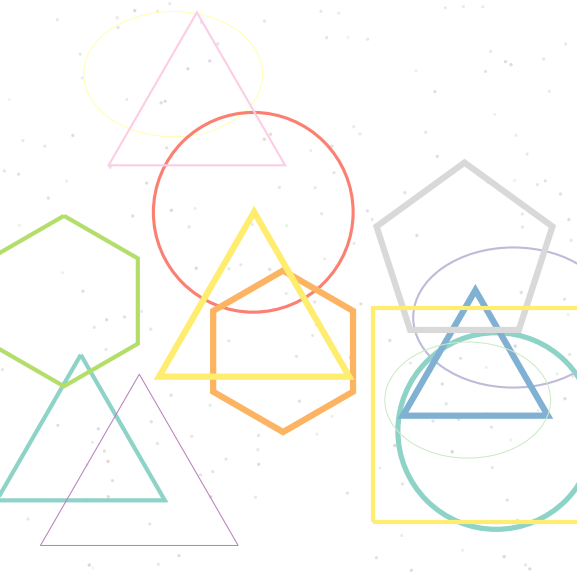[{"shape": "circle", "thickness": 2.5, "radius": 0.85, "center": [0.859, 0.253]}, {"shape": "triangle", "thickness": 2, "radius": 0.84, "center": [0.14, 0.217]}, {"shape": "oval", "thickness": 0.5, "radius": 0.77, "center": [0.3, 0.871]}, {"shape": "oval", "thickness": 1, "radius": 0.87, "center": [0.889, 0.449]}, {"shape": "circle", "thickness": 1.5, "radius": 0.86, "center": [0.439, 0.632]}, {"shape": "triangle", "thickness": 3, "radius": 0.72, "center": [0.823, 0.352]}, {"shape": "hexagon", "thickness": 3, "radius": 0.7, "center": [0.49, 0.391]}, {"shape": "hexagon", "thickness": 2, "radius": 0.74, "center": [0.111, 0.478]}, {"shape": "triangle", "thickness": 1, "radius": 0.88, "center": [0.341, 0.801]}, {"shape": "pentagon", "thickness": 3, "radius": 0.8, "center": [0.804, 0.557]}, {"shape": "triangle", "thickness": 0.5, "radius": 0.99, "center": [0.241, 0.153]}, {"shape": "oval", "thickness": 0.5, "radius": 0.72, "center": [0.81, 0.306]}, {"shape": "triangle", "thickness": 3, "radius": 0.95, "center": [0.44, 0.442]}, {"shape": "square", "thickness": 2, "radius": 0.92, "center": [0.83, 0.28]}]